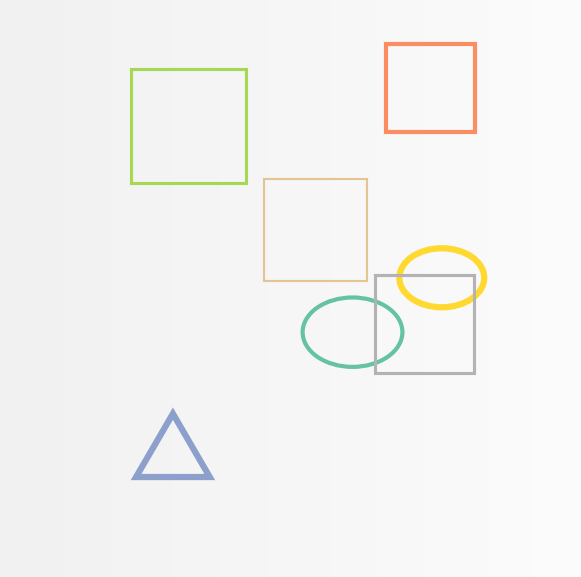[{"shape": "oval", "thickness": 2, "radius": 0.43, "center": [0.606, 0.424]}, {"shape": "square", "thickness": 2, "radius": 0.38, "center": [0.741, 0.846]}, {"shape": "triangle", "thickness": 3, "radius": 0.37, "center": [0.297, 0.21]}, {"shape": "square", "thickness": 1.5, "radius": 0.49, "center": [0.325, 0.782]}, {"shape": "oval", "thickness": 3, "radius": 0.36, "center": [0.76, 0.518]}, {"shape": "square", "thickness": 1, "radius": 0.44, "center": [0.543, 0.601]}, {"shape": "square", "thickness": 1.5, "radius": 0.43, "center": [0.731, 0.438]}]